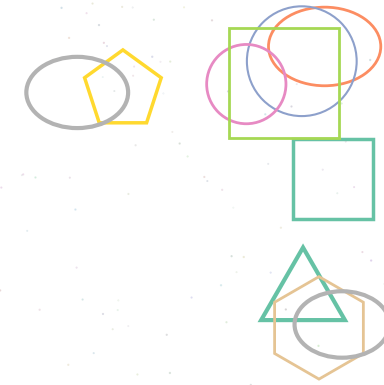[{"shape": "square", "thickness": 2.5, "radius": 0.52, "center": [0.864, 0.536]}, {"shape": "triangle", "thickness": 3, "radius": 0.63, "center": [0.787, 0.231]}, {"shape": "oval", "thickness": 2, "radius": 0.73, "center": [0.843, 0.879]}, {"shape": "circle", "thickness": 1.5, "radius": 0.71, "center": [0.784, 0.841]}, {"shape": "circle", "thickness": 2, "radius": 0.51, "center": [0.64, 0.782]}, {"shape": "square", "thickness": 2, "radius": 0.71, "center": [0.738, 0.785]}, {"shape": "pentagon", "thickness": 2.5, "radius": 0.52, "center": [0.319, 0.766]}, {"shape": "hexagon", "thickness": 2, "radius": 0.67, "center": [0.829, 0.148]}, {"shape": "oval", "thickness": 3, "radius": 0.66, "center": [0.201, 0.76]}, {"shape": "oval", "thickness": 3, "radius": 0.62, "center": [0.888, 0.157]}]